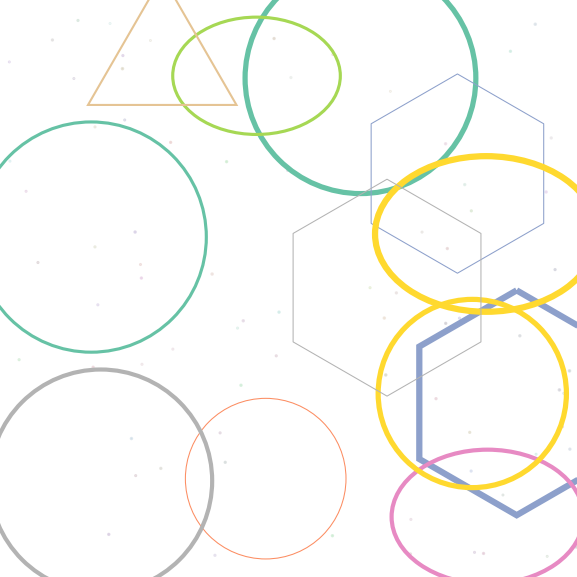[{"shape": "circle", "thickness": 1.5, "radius": 1.0, "center": [0.158, 0.589]}, {"shape": "circle", "thickness": 2.5, "radius": 1.0, "center": [0.624, 0.864]}, {"shape": "circle", "thickness": 0.5, "radius": 0.7, "center": [0.46, 0.17]}, {"shape": "hexagon", "thickness": 0.5, "radius": 0.86, "center": [0.792, 0.699]}, {"shape": "hexagon", "thickness": 3, "radius": 0.97, "center": [0.895, 0.302]}, {"shape": "oval", "thickness": 2, "radius": 0.83, "center": [0.844, 0.104]}, {"shape": "oval", "thickness": 1.5, "radius": 0.73, "center": [0.444, 0.868]}, {"shape": "oval", "thickness": 3, "radius": 0.96, "center": [0.842, 0.594]}, {"shape": "circle", "thickness": 2.5, "radius": 0.81, "center": [0.818, 0.318]}, {"shape": "triangle", "thickness": 1, "radius": 0.74, "center": [0.281, 0.892]}, {"shape": "circle", "thickness": 2, "radius": 0.96, "center": [0.175, 0.166]}, {"shape": "hexagon", "thickness": 0.5, "radius": 0.94, "center": [0.67, 0.501]}]